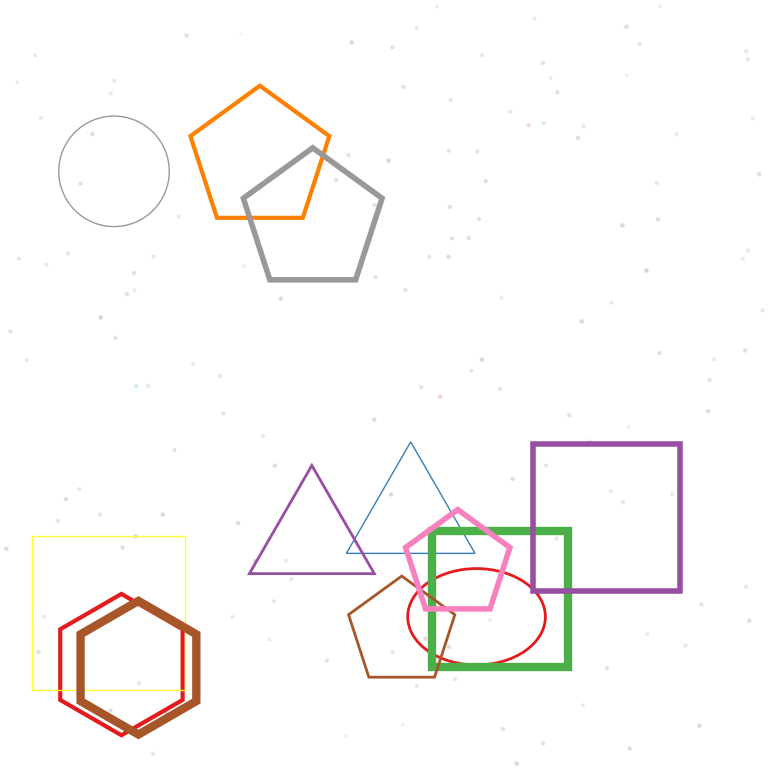[{"shape": "oval", "thickness": 1, "radius": 0.45, "center": [0.619, 0.199]}, {"shape": "hexagon", "thickness": 1.5, "radius": 0.46, "center": [0.158, 0.137]}, {"shape": "triangle", "thickness": 0.5, "radius": 0.48, "center": [0.533, 0.33]}, {"shape": "square", "thickness": 3, "radius": 0.44, "center": [0.649, 0.222]}, {"shape": "square", "thickness": 2, "radius": 0.48, "center": [0.788, 0.328]}, {"shape": "triangle", "thickness": 1, "radius": 0.47, "center": [0.405, 0.302]}, {"shape": "pentagon", "thickness": 1.5, "radius": 0.47, "center": [0.338, 0.794]}, {"shape": "square", "thickness": 0.5, "radius": 0.5, "center": [0.141, 0.204]}, {"shape": "hexagon", "thickness": 3, "radius": 0.43, "center": [0.18, 0.133]}, {"shape": "pentagon", "thickness": 1, "radius": 0.36, "center": [0.522, 0.179]}, {"shape": "pentagon", "thickness": 2, "radius": 0.36, "center": [0.594, 0.267]}, {"shape": "circle", "thickness": 0.5, "radius": 0.36, "center": [0.148, 0.777]}, {"shape": "pentagon", "thickness": 2, "radius": 0.47, "center": [0.406, 0.713]}]